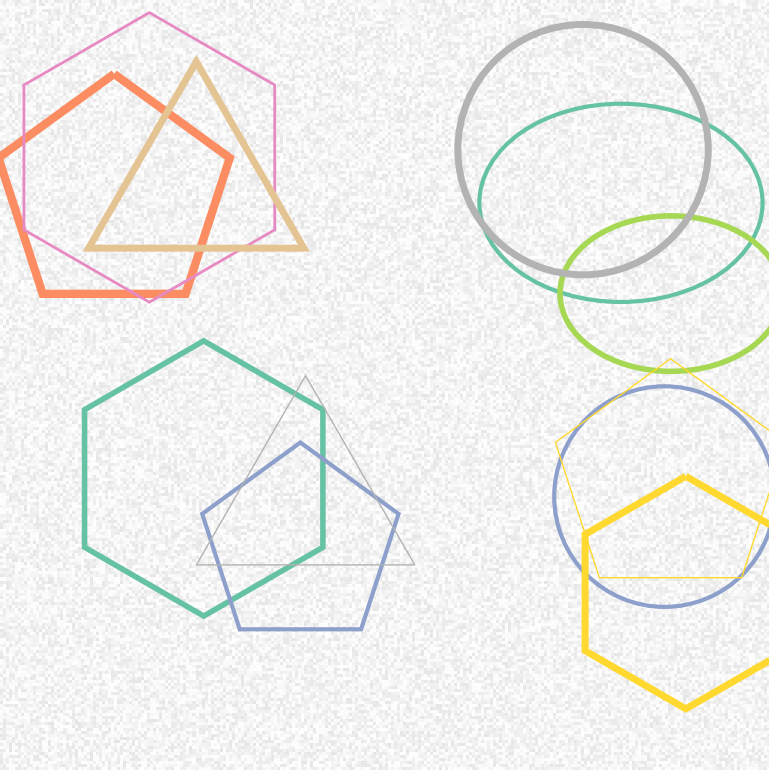[{"shape": "hexagon", "thickness": 2, "radius": 0.89, "center": [0.265, 0.379]}, {"shape": "oval", "thickness": 1.5, "radius": 0.92, "center": [0.806, 0.737]}, {"shape": "pentagon", "thickness": 3, "radius": 0.79, "center": [0.148, 0.746]}, {"shape": "circle", "thickness": 1.5, "radius": 0.72, "center": [0.863, 0.355]}, {"shape": "pentagon", "thickness": 1.5, "radius": 0.67, "center": [0.39, 0.291]}, {"shape": "hexagon", "thickness": 1, "radius": 0.94, "center": [0.194, 0.796]}, {"shape": "oval", "thickness": 2, "radius": 0.72, "center": [0.871, 0.619]}, {"shape": "pentagon", "thickness": 0.5, "radius": 0.79, "center": [0.871, 0.377]}, {"shape": "hexagon", "thickness": 2.5, "radius": 0.76, "center": [0.891, 0.23]}, {"shape": "triangle", "thickness": 2.5, "radius": 0.81, "center": [0.255, 0.758]}, {"shape": "triangle", "thickness": 0.5, "radius": 0.82, "center": [0.397, 0.348]}, {"shape": "circle", "thickness": 2.5, "radius": 0.81, "center": [0.757, 0.806]}]